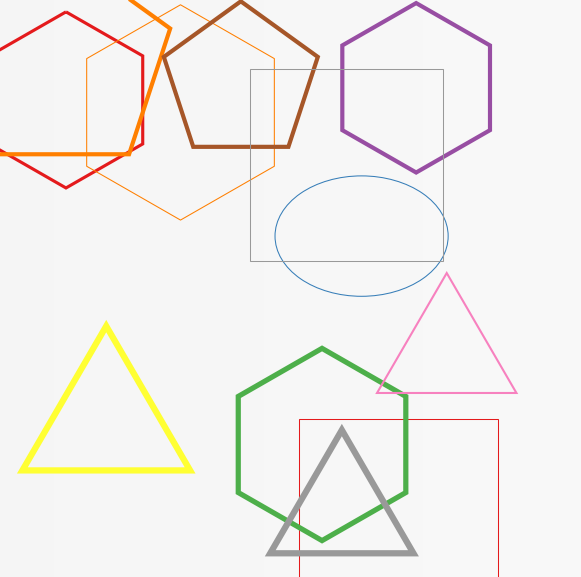[{"shape": "hexagon", "thickness": 1.5, "radius": 0.76, "center": [0.114, 0.826]}, {"shape": "square", "thickness": 0.5, "radius": 0.85, "center": [0.686, 0.102]}, {"shape": "oval", "thickness": 0.5, "radius": 0.74, "center": [0.622, 0.59]}, {"shape": "hexagon", "thickness": 2.5, "radius": 0.83, "center": [0.554, 0.229]}, {"shape": "hexagon", "thickness": 2, "radius": 0.73, "center": [0.716, 0.847]}, {"shape": "hexagon", "thickness": 0.5, "radius": 0.93, "center": [0.311, 0.804]}, {"shape": "pentagon", "thickness": 2, "radius": 0.97, "center": [0.108, 0.89]}, {"shape": "triangle", "thickness": 3, "radius": 0.83, "center": [0.183, 0.268]}, {"shape": "pentagon", "thickness": 2, "radius": 0.7, "center": [0.414, 0.858]}, {"shape": "triangle", "thickness": 1, "radius": 0.69, "center": [0.769, 0.388]}, {"shape": "triangle", "thickness": 3, "radius": 0.71, "center": [0.588, 0.112]}, {"shape": "square", "thickness": 0.5, "radius": 0.83, "center": [0.597, 0.714]}]